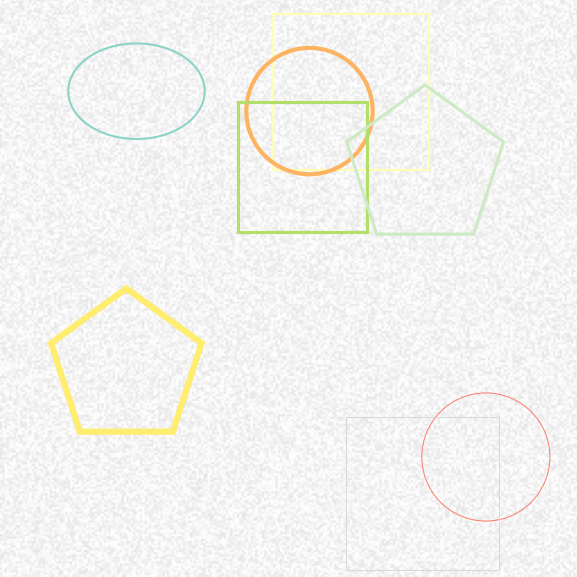[{"shape": "oval", "thickness": 1, "radius": 0.59, "center": [0.236, 0.841]}, {"shape": "square", "thickness": 1, "radius": 0.68, "center": [0.608, 0.84]}, {"shape": "circle", "thickness": 0.5, "radius": 0.55, "center": [0.841, 0.208]}, {"shape": "circle", "thickness": 2, "radius": 0.55, "center": [0.536, 0.807]}, {"shape": "square", "thickness": 1.5, "radius": 0.56, "center": [0.523, 0.71]}, {"shape": "square", "thickness": 0.5, "radius": 0.66, "center": [0.732, 0.145]}, {"shape": "pentagon", "thickness": 1.5, "radius": 0.71, "center": [0.736, 0.709]}, {"shape": "pentagon", "thickness": 3, "radius": 0.69, "center": [0.219, 0.363]}]